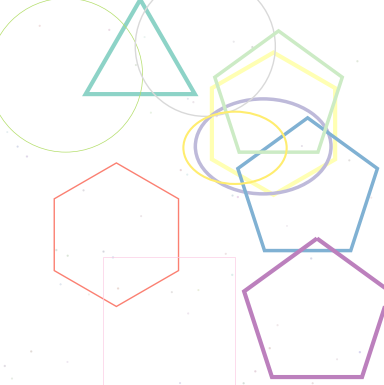[{"shape": "triangle", "thickness": 3, "radius": 0.82, "center": [0.364, 0.837]}, {"shape": "hexagon", "thickness": 3, "radius": 0.92, "center": [0.71, 0.679]}, {"shape": "oval", "thickness": 2.5, "radius": 0.88, "center": [0.684, 0.62]}, {"shape": "hexagon", "thickness": 1, "radius": 0.93, "center": [0.302, 0.39]}, {"shape": "pentagon", "thickness": 2.5, "radius": 0.95, "center": [0.799, 0.503]}, {"shape": "circle", "thickness": 0.5, "radius": 1.0, "center": [0.171, 0.805]}, {"shape": "square", "thickness": 0.5, "radius": 0.85, "center": [0.439, 0.162]}, {"shape": "circle", "thickness": 1, "radius": 0.91, "center": [0.533, 0.88]}, {"shape": "pentagon", "thickness": 3, "radius": 1.0, "center": [0.823, 0.182]}, {"shape": "pentagon", "thickness": 2.5, "radius": 0.87, "center": [0.723, 0.746]}, {"shape": "oval", "thickness": 1.5, "radius": 0.67, "center": [0.61, 0.616]}]